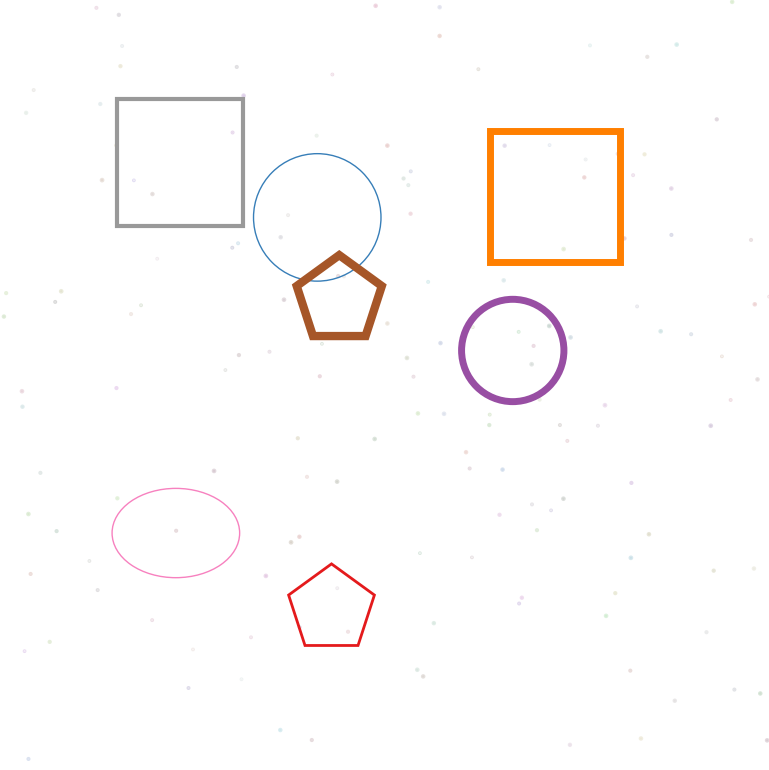[{"shape": "pentagon", "thickness": 1, "radius": 0.29, "center": [0.431, 0.209]}, {"shape": "circle", "thickness": 0.5, "radius": 0.41, "center": [0.412, 0.718]}, {"shape": "circle", "thickness": 2.5, "radius": 0.33, "center": [0.666, 0.545]}, {"shape": "square", "thickness": 2.5, "radius": 0.43, "center": [0.721, 0.745]}, {"shape": "pentagon", "thickness": 3, "radius": 0.29, "center": [0.441, 0.611]}, {"shape": "oval", "thickness": 0.5, "radius": 0.41, "center": [0.228, 0.308]}, {"shape": "square", "thickness": 1.5, "radius": 0.41, "center": [0.234, 0.789]}]